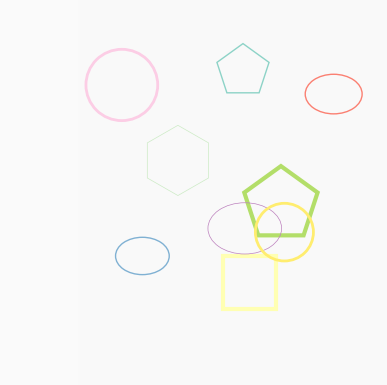[{"shape": "pentagon", "thickness": 1, "radius": 0.35, "center": [0.627, 0.816]}, {"shape": "square", "thickness": 3, "radius": 0.34, "center": [0.643, 0.266]}, {"shape": "oval", "thickness": 1, "radius": 0.37, "center": [0.861, 0.756]}, {"shape": "oval", "thickness": 1, "radius": 0.35, "center": [0.367, 0.335]}, {"shape": "pentagon", "thickness": 3, "radius": 0.5, "center": [0.725, 0.469]}, {"shape": "circle", "thickness": 2, "radius": 0.46, "center": [0.314, 0.779]}, {"shape": "oval", "thickness": 0.5, "radius": 0.48, "center": [0.632, 0.407]}, {"shape": "hexagon", "thickness": 0.5, "radius": 0.46, "center": [0.459, 0.583]}, {"shape": "circle", "thickness": 2, "radius": 0.37, "center": [0.734, 0.397]}]